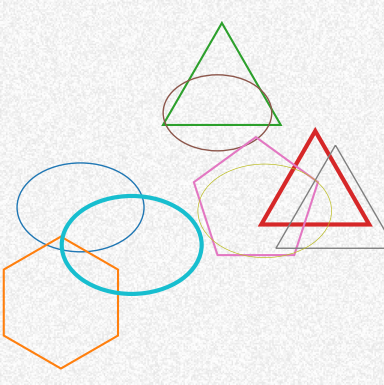[{"shape": "oval", "thickness": 1, "radius": 0.82, "center": [0.209, 0.461]}, {"shape": "hexagon", "thickness": 1.5, "radius": 0.86, "center": [0.158, 0.214]}, {"shape": "triangle", "thickness": 1.5, "radius": 0.88, "center": [0.576, 0.764]}, {"shape": "triangle", "thickness": 3, "radius": 0.81, "center": [0.819, 0.498]}, {"shape": "oval", "thickness": 1, "radius": 0.71, "center": [0.565, 0.707]}, {"shape": "pentagon", "thickness": 1.5, "radius": 0.85, "center": [0.665, 0.474]}, {"shape": "triangle", "thickness": 1, "radius": 0.89, "center": [0.871, 0.444]}, {"shape": "oval", "thickness": 0.5, "radius": 0.87, "center": [0.688, 0.452]}, {"shape": "oval", "thickness": 3, "radius": 0.91, "center": [0.342, 0.364]}]